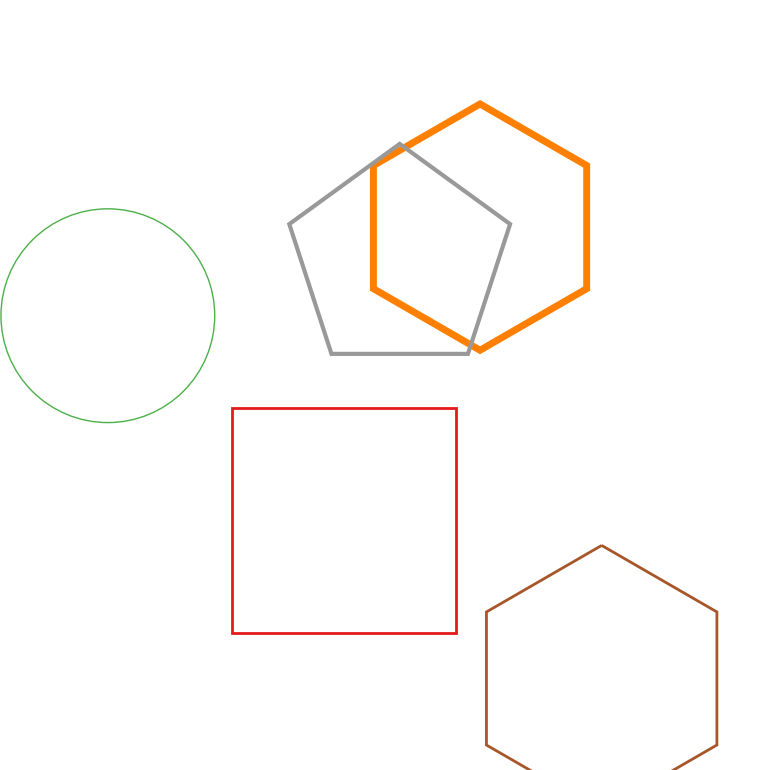[{"shape": "square", "thickness": 1, "radius": 0.73, "center": [0.447, 0.324]}, {"shape": "circle", "thickness": 0.5, "radius": 0.69, "center": [0.14, 0.59]}, {"shape": "hexagon", "thickness": 2.5, "radius": 0.8, "center": [0.623, 0.705]}, {"shape": "hexagon", "thickness": 1, "radius": 0.86, "center": [0.781, 0.119]}, {"shape": "pentagon", "thickness": 1.5, "radius": 0.75, "center": [0.519, 0.662]}]